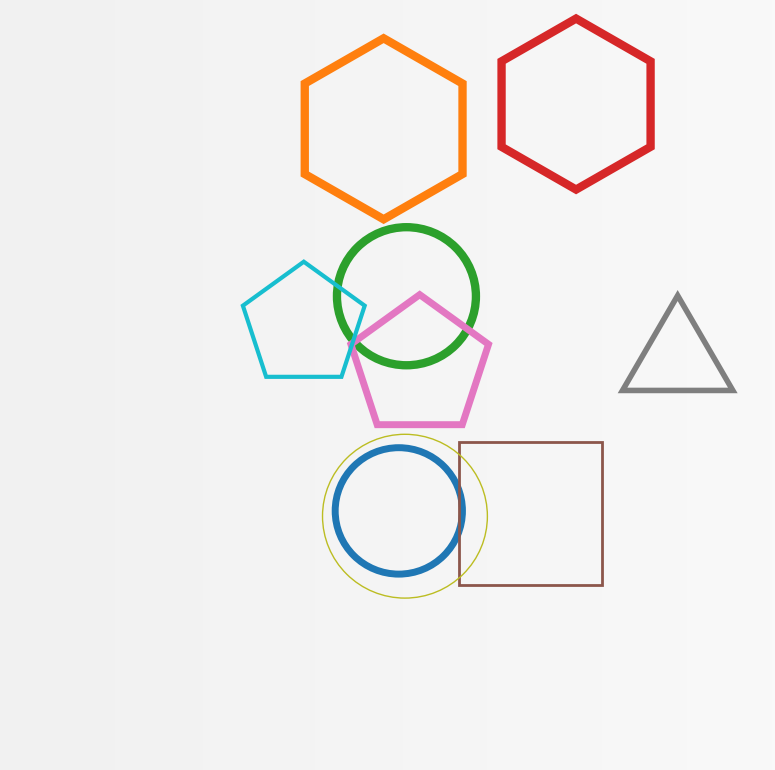[{"shape": "circle", "thickness": 2.5, "radius": 0.41, "center": [0.515, 0.336]}, {"shape": "hexagon", "thickness": 3, "radius": 0.59, "center": [0.495, 0.833]}, {"shape": "circle", "thickness": 3, "radius": 0.45, "center": [0.524, 0.615]}, {"shape": "hexagon", "thickness": 3, "radius": 0.56, "center": [0.743, 0.865]}, {"shape": "square", "thickness": 1, "radius": 0.46, "center": [0.685, 0.333]}, {"shape": "pentagon", "thickness": 2.5, "radius": 0.47, "center": [0.542, 0.524]}, {"shape": "triangle", "thickness": 2, "radius": 0.41, "center": [0.874, 0.534]}, {"shape": "circle", "thickness": 0.5, "radius": 0.53, "center": [0.523, 0.33]}, {"shape": "pentagon", "thickness": 1.5, "radius": 0.41, "center": [0.392, 0.577]}]